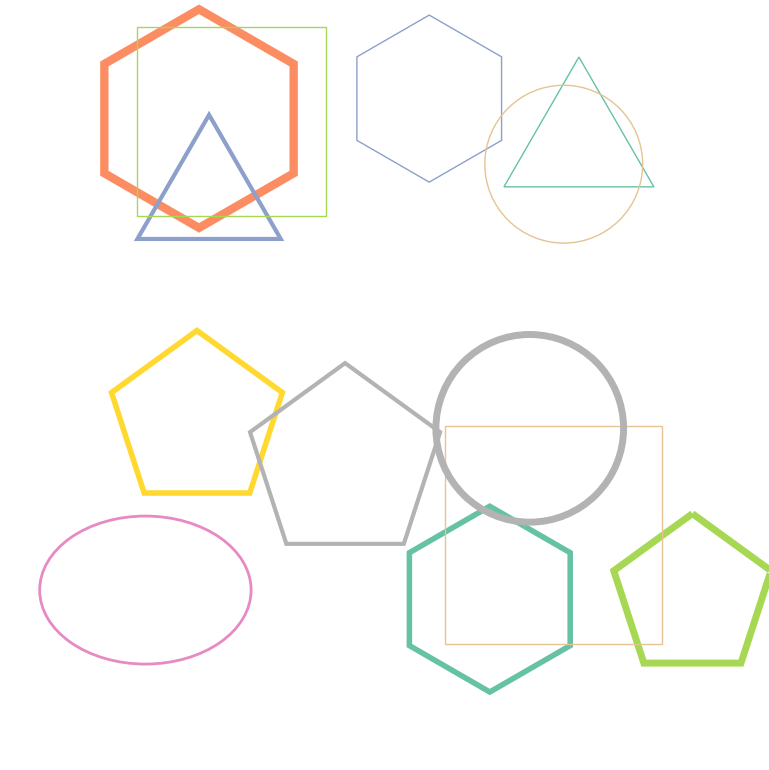[{"shape": "triangle", "thickness": 0.5, "radius": 0.56, "center": [0.752, 0.814]}, {"shape": "hexagon", "thickness": 2, "radius": 0.6, "center": [0.636, 0.222]}, {"shape": "hexagon", "thickness": 3, "radius": 0.71, "center": [0.258, 0.846]}, {"shape": "hexagon", "thickness": 0.5, "radius": 0.54, "center": [0.557, 0.872]}, {"shape": "triangle", "thickness": 1.5, "radius": 0.54, "center": [0.272, 0.743]}, {"shape": "oval", "thickness": 1, "radius": 0.69, "center": [0.189, 0.234]}, {"shape": "pentagon", "thickness": 2.5, "radius": 0.54, "center": [0.899, 0.226]}, {"shape": "square", "thickness": 0.5, "radius": 0.61, "center": [0.301, 0.842]}, {"shape": "pentagon", "thickness": 2, "radius": 0.58, "center": [0.256, 0.454]}, {"shape": "circle", "thickness": 0.5, "radius": 0.51, "center": [0.732, 0.787]}, {"shape": "square", "thickness": 0.5, "radius": 0.71, "center": [0.719, 0.305]}, {"shape": "circle", "thickness": 2.5, "radius": 0.61, "center": [0.688, 0.444]}, {"shape": "pentagon", "thickness": 1.5, "radius": 0.65, "center": [0.448, 0.399]}]